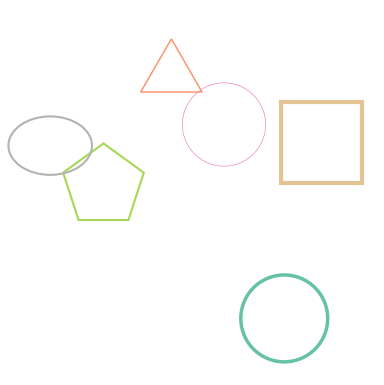[{"shape": "circle", "thickness": 2.5, "radius": 0.56, "center": [0.738, 0.173]}, {"shape": "triangle", "thickness": 1, "radius": 0.46, "center": [0.445, 0.807]}, {"shape": "circle", "thickness": 0.5, "radius": 0.54, "center": [0.582, 0.677]}, {"shape": "pentagon", "thickness": 1.5, "radius": 0.55, "center": [0.269, 0.517]}, {"shape": "square", "thickness": 3, "radius": 0.53, "center": [0.835, 0.631]}, {"shape": "oval", "thickness": 1.5, "radius": 0.54, "center": [0.13, 0.622]}]